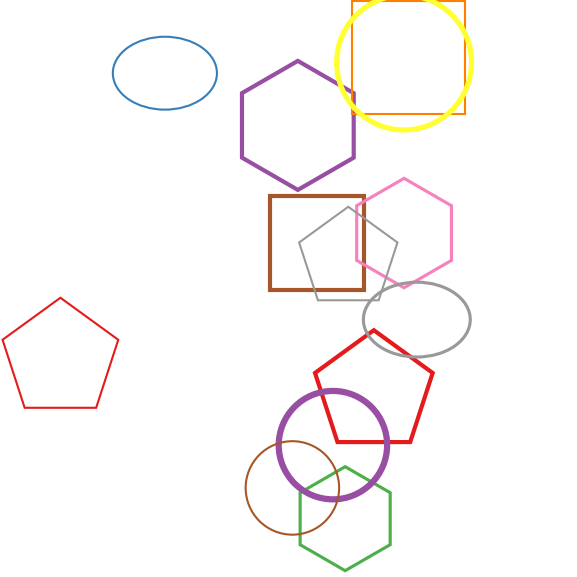[{"shape": "pentagon", "thickness": 1, "radius": 0.53, "center": [0.105, 0.378]}, {"shape": "pentagon", "thickness": 2, "radius": 0.54, "center": [0.647, 0.32]}, {"shape": "oval", "thickness": 1, "radius": 0.45, "center": [0.286, 0.872]}, {"shape": "hexagon", "thickness": 1.5, "radius": 0.45, "center": [0.598, 0.101]}, {"shape": "hexagon", "thickness": 2, "radius": 0.56, "center": [0.516, 0.782]}, {"shape": "circle", "thickness": 3, "radius": 0.47, "center": [0.576, 0.228]}, {"shape": "square", "thickness": 1, "radius": 0.49, "center": [0.708, 0.9]}, {"shape": "circle", "thickness": 2.5, "radius": 0.58, "center": [0.7, 0.891]}, {"shape": "circle", "thickness": 1, "radius": 0.4, "center": [0.506, 0.154]}, {"shape": "square", "thickness": 2, "radius": 0.41, "center": [0.548, 0.579]}, {"shape": "hexagon", "thickness": 1.5, "radius": 0.47, "center": [0.7, 0.596]}, {"shape": "oval", "thickness": 1.5, "radius": 0.46, "center": [0.722, 0.446]}, {"shape": "pentagon", "thickness": 1, "radius": 0.45, "center": [0.603, 0.552]}]